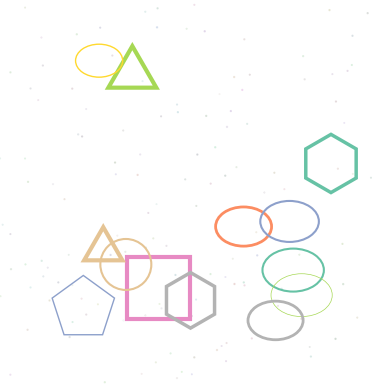[{"shape": "hexagon", "thickness": 2.5, "radius": 0.38, "center": [0.86, 0.575]}, {"shape": "oval", "thickness": 1.5, "radius": 0.4, "center": [0.761, 0.298]}, {"shape": "oval", "thickness": 2, "radius": 0.36, "center": [0.633, 0.412]}, {"shape": "oval", "thickness": 1.5, "radius": 0.38, "center": [0.752, 0.425]}, {"shape": "pentagon", "thickness": 1, "radius": 0.43, "center": [0.216, 0.199]}, {"shape": "square", "thickness": 3, "radius": 0.41, "center": [0.412, 0.252]}, {"shape": "oval", "thickness": 0.5, "radius": 0.4, "center": [0.783, 0.233]}, {"shape": "triangle", "thickness": 3, "radius": 0.36, "center": [0.344, 0.808]}, {"shape": "oval", "thickness": 1, "radius": 0.31, "center": [0.257, 0.842]}, {"shape": "circle", "thickness": 1.5, "radius": 0.33, "center": [0.327, 0.313]}, {"shape": "triangle", "thickness": 3, "radius": 0.29, "center": [0.268, 0.353]}, {"shape": "oval", "thickness": 2, "radius": 0.36, "center": [0.716, 0.168]}, {"shape": "hexagon", "thickness": 2.5, "radius": 0.36, "center": [0.495, 0.22]}]